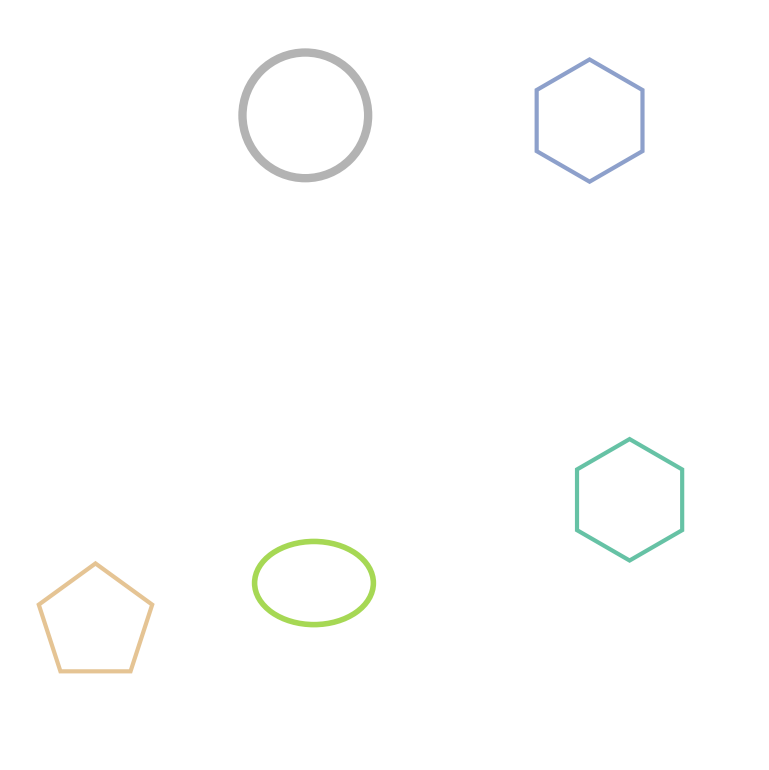[{"shape": "hexagon", "thickness": 1.5, "radius": 0.39, "center": [0.818, 0.351]}, {"shape": "hexagon", "thickness": 1.5, "radius": 0.4, "center": [0.766, 0.843]}, {"shape": "oval", "thickness": 2, "radius": 0.39, "center": [0.408, 0.243]}, {"shape": "pentagon", "thickness": 1.5, "radius": 0.39, "center": [0.124, 0.191]}, {"shape": "circle", "thickness": 3, "radius": 0.41, "center": [0.397, 0.85]}]